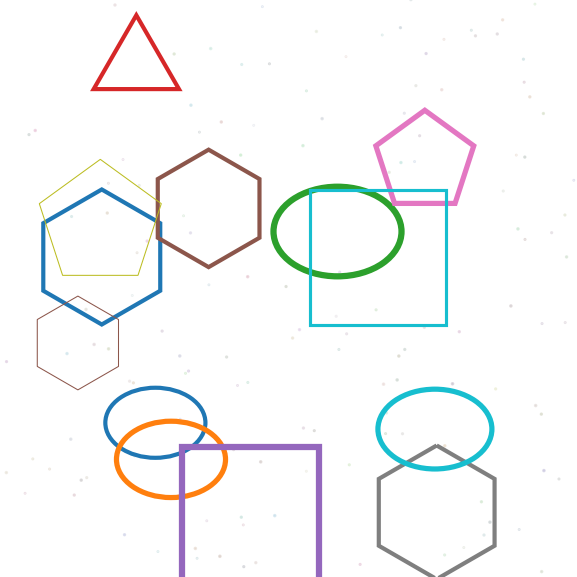[{"shape": "oval", "thickness": 2, "radius": 0.43, "center": [0.269, 0.267]}, {"shape": "hexagon", "thickness": 2, "radius": 0.58, "center": [0.176, 0.554]}, {"shape": "oval", "thickness": 2.5, "radius": 0.47, "center": [0.296, 0.204]}, {"shape": "oval", "thickness": 3, "radius": 0.55, "center": [0.584, 0.598]}, {"shape": "triangle", "thickness": 2, "radius": 0.43, "center": [0.236, 0.887]}, {"shape": "square", "thickness": 3, "radius": 0.59, "center": [0.434, 0.106]}, {"shape": "hexagon", "thickness": 0.5, "radius": 0.41, "center": [0.135, 0.405]}, {"shape": "hexagon", "thickness": 2, "radius": 0.51, "center": [0.361, 0.638]}, {"shape": "pentagon", "thickness": 2.5, "radius": 0.45, "center": [0.736, 0.719]}, {"shape": "hexagon", "thickness": 2, "radius": 0.58, "center": [0.756, 0.112]}, {"shape": "pentagon", "thickness": 0.5, "radius": 0.56, "center": [0.174, 0.612]}, {"shape": "oval", "thickness": 2.5, "radius": 0.49, "center": [0.753, 0.256]}, {"shape": "square", "thickness": 1.5, "radius": 0.59, "center": [0.655, 0.553]}]